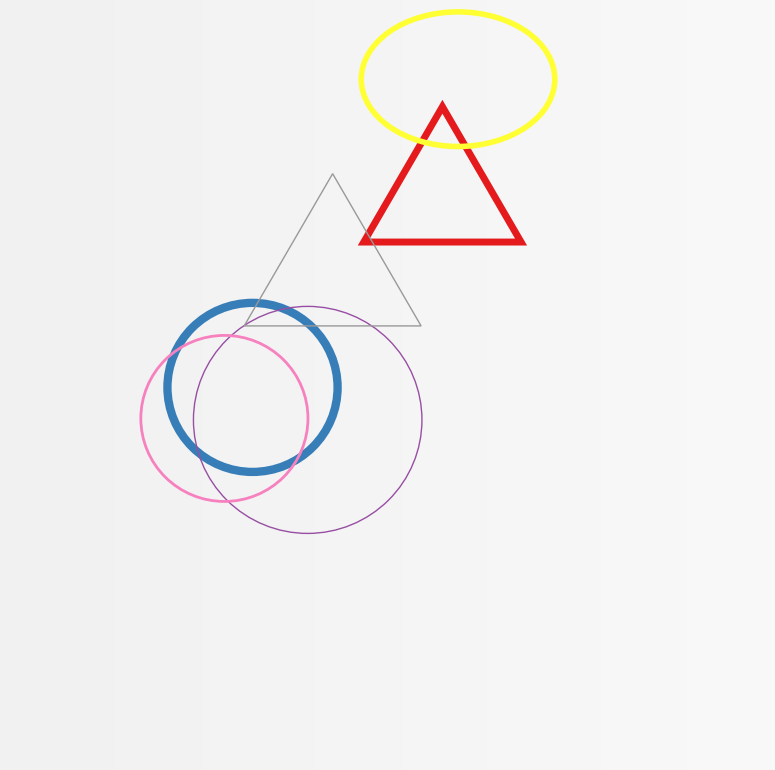[{"shape": "triangle", "thickness": 2.5, "radius": 0.59, "center": [0.571, 0.744]}, {"shape": "circle", "thickness": 3, "radius": 0.55, "center": [0.326, 0.497]}, {"shape": "circle", "thickness": 0.5, "radius": 0.74, "center": [0.397, 0.455]}, {"shape": "oval", "thickness": 2, "radius": 0.62, "center": [0.591, 0.897]}, {"shape": "circle", "thickness": 1, "radius": 0.54, "center": [0.29, 0.457]}, {"shape": "triangle", "thickness": 0.5, "radius": 0.66, "center": [0.429, 0.643]}]